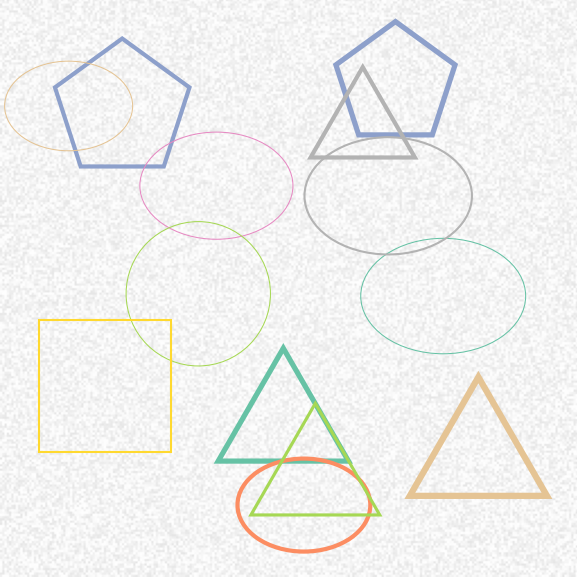[{"shape": "triangle", "thickness": 2.5, "radius": 0.65, "center": [0.491, 0.266]}, {"shape": "oval", "thickness": 0.5, "radius": 0.71, "center": [0.767, 0.486]}, {"shape": "oval", "thickness": 2, "radius": 0.57, "center": [0.526, 0.125]}, {"shape": "pentagon", "thickness": 2.5, "radius": 0.54, "center": [0.685, 0.853]}, {"shape": "pentagon", "thickness": 2, "radius": 0.61, "center": [0.212, 0.81]}, {"shape": "oval", "thickness": 0.5, "radius": 0.66, "center": [0.375, 0.678]}, {"shape": "circle", "thickness": 0.5, "radius": 0.62, "center": [0.343, 0.49]}, {"shape": "triangle", "thickness": 1.5, "radius": 0.64, "center": [0.546, 0.172]}, {"shape": "square", "thickness": 1, "radius": 0.57, "center": [0.181, 0.33]}, {"shape": "oval", "thickness": 0.5, "radius": 0.55, "center": [0.119, 0.816]}, {"shape": "triangle", "thickness": 3, "radius": 0.69, "center": [0.828, 0.209]}, {"shape": "oval", "thickness": 1, "radius": 0.72, "center": [0.672, 0.66]}, {"shape": "triangle", "thickness": 2, "radius": 0.52, "center": [0.628, 0.779]}]